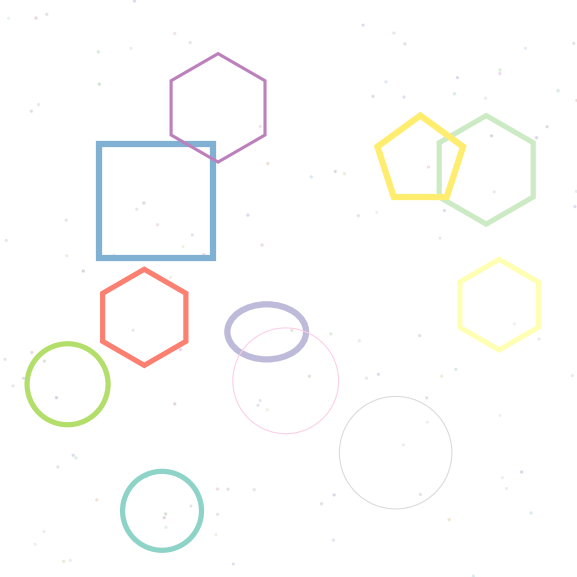[{"shape": "circle", "thickness": 2.5, "radius": 0.34, "center": [0.281, 0.115]}, {"shape": "hexagon", "thickness": 2.5, "radius": 0.39, "center": [0.864, 0.472]}, {"shape": "oval", "thickness": 3, "radius": 0.34, "center": [0.462, 0.424]}, {"shape": "hexagon", "thickness": 2.5, "radius": 0.42, "center": [0.25, 0.45]}, {"shape": "square", "thickness": 3, "radius": 0.49, "center": [0.27, 0.651]}, {"shape": "circle", "thickness": 2.5, "radius": 0.35, "center": [0.117, 0.334]}, {"shape": "circle", "thickness": 0.5, "radius": 0.46, "center": [0.495, 0.34]}, {"shape": "circle", "thickness": 0.5, "radius": 0.49, "center": [0.685, 0.215]}, {"shape": "hexagon", "thickness": 1.5, "radius": 0.47, "center": [0.378, 0.812]}, {"shape": "hexagon", "thickness": 2.5, "radius": 0.47, "center": [0.842, 0.705]}, {"shape": "pentagon", "thickness": 3, "radius": 0.39, "center": [0.728, 0.721]}]